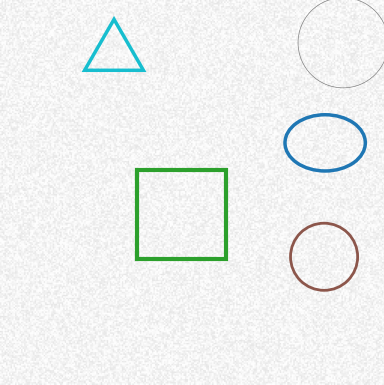[{"shape": "oval", "thickness": 2.5, "radius": 0.52, "center": [0.845, 0.629]}, {"shape": "square", "thickness": 3, "radius": 0.58, "center": [0.472, 0.442]}, {"shape": "circle", "thickness": 2, "radius": 0.44, "center": [0.842, 0.333]}, {"shape": "circle", "thickness": 0.5, "radius": 0.59, "center": [0.891, 0.889]}, {"shape": "triangle", "thickness": 2.5, "radius": 0.44, "center": [0.296, 0.862]}]